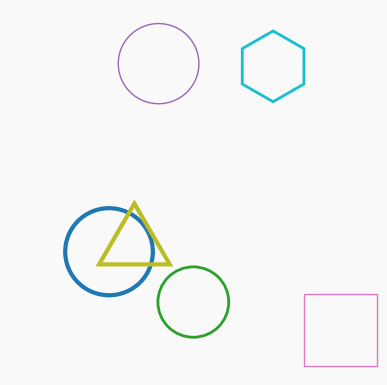[{"shape": "circle", "thickness": 3, "radius": 0.57, "center": [0.281, 0.346]}, {"shape": "circle", "thickness": 2, "radius": 0.46, "center": [0.499, 0.215]}, {"shape": "circle", "thickness": 1, "radius": 0.52, "center": [0.409, 0.835]}, {"shape": "square", "thickness": 1, "radius": 0.47, "center": [0.877, 0.143]}, {"shape": "triangle", "thickness": 3, "radius": 0.53, "center": [0.347, 0.366]}, {"shape": "hexagon", "thickness": 2, "radius": 0.46, "center": [0.705, 0.828]}]